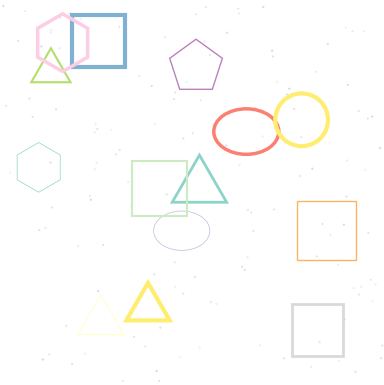[{"shape": "hexagon", "thickness": 0.5, "radius": 0.32, "center": [0.1, 0.565]}, {"shape": "triangle", "thickness": 2, "radius": 0.41, "center": [0.518, 0.515]}, {"shape": "triangle", "thickness": 0.5, "radius": 0.35, "center": [0.262, 0.165]}, {"shape": "oval", "thickness": 0.5, "radius": 0.37, "center": [0.472, 0.401]}, {"shape": "oval", "thickness": 2.5, "radius": 0.42, "center": [0.64, 0.658]}, {"shape": "square", "thickness": 3, "radius": 0.34, "center": [0.256, 0.893]}, {"shape": "square", "thickness": 1, "radius": 0.39, "center": [0.848, 0.402]}, {"shape": "triangle", "thickness": 1.5, "radius": 0.29, "center": [0.132, 0.816]}, {"shape": "hexagon", "thickness": 2.5, "radius": 0.37, "center": [0.163, 0.889]}, {"shape": "square", "thickness": 2, "radius": 0.33, "center": [0.825, 0.142]}, {"shape": "pentagon", "thickness": 1, "radius": 0.36, "center": [0.509, 0.826]}, {"shape": "square", "thickness": 1.5, "radius": 0.35, "center": [0.414, 0.51]}, {"shape": "circle", "thickness": 3, "radius": 0.34, "center": [0.784, 0.689]}, {"shape": "triangle", "thickness": 3, "radius": 0.33, "center": [0.385, 0.2]}]